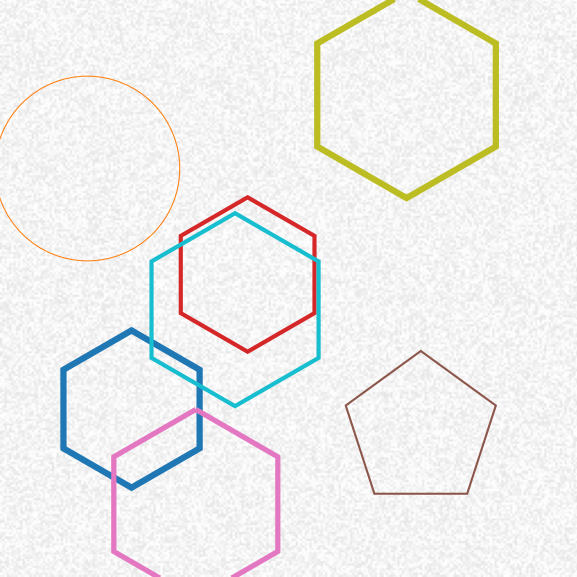[{"shape": "hexagon", "thickness": 3, "radius": 0.68, "center": [0.228, 0.291]}, {"shape": "circle", "thickness": 0.5, "radius": 0.8, "center": [0.151, 0.707]}, {"shape": "hexagon", "thickness": 2, "radius": 0.67, "center": [0.429, 0.524]}, {"shape": "pentagon", "thickness": 1, "radius": 0.68, "center": [0.729, 0.255]}, {"shape": "hexagon", "thickness": 2.5, "radius": 0.82, "center": [0.339, 0.126]}, {"shape": "hexagon", "thickness": 3, "radius": 0.89, "center": [0.704, 0.835]}, {"shape": "hexagon", "thickness": 2, "radius": 0.84, "center": [0.407, 0.463]}]